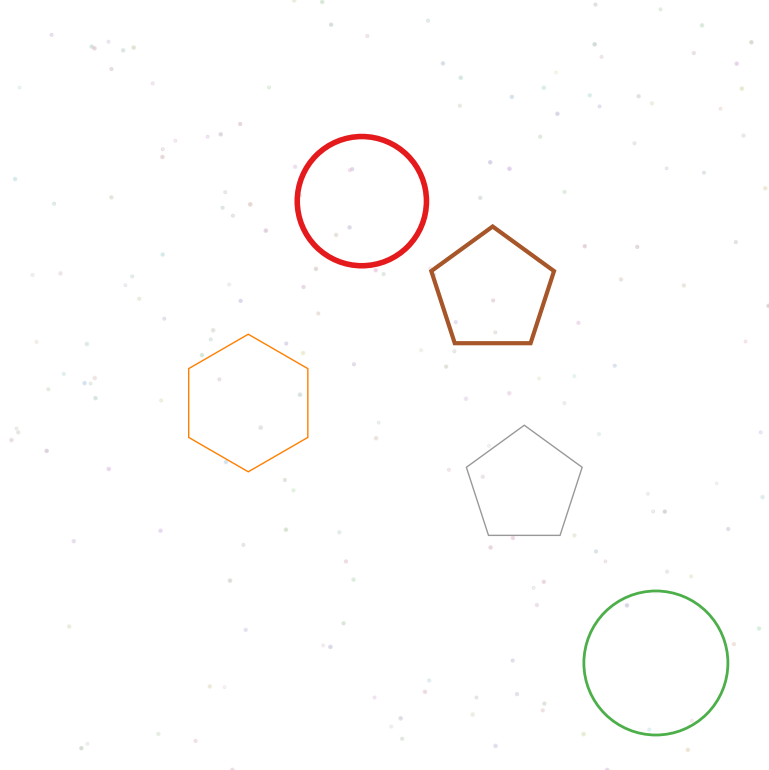[{"shape": "circle", "thickness": 2, "radius": 0.42, "center": [0.47, 0.739]}, {"shape": "circle", "thickness": 1, "radius": 0.47, "center": [0.852, 0.139]}, {"shape": "hexagon", "thickness": 0.5, "radius": 0.45, "center": [0.322, 0.477]}, {"shape": "pentagon", "thickness": 1.5, "radius": 0.42, "center": [0.64, 0.622]}, {"shape": "pentagon", "thickness": 0.5, "radius": 0.4, "center": [0.681, 0.369]}]